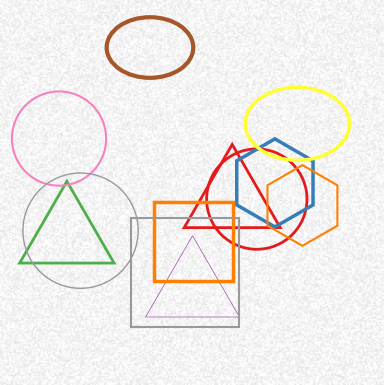[{"shape": "triangle", "thickness": 2, "radius": 0.72, "center": [0.603, 0.481]}, {"shape": "circle", "thickness": 2, "radius": 0.65, "center": [0.667, 0.483]}, {"shape": "hexagon", "thickness": 2.5, "radius": 0.57, "center": [0.714, 0.525]}, {"shape": "triangle", "thickness": 2, "radius": 0.71, "center": [0.174, 0.388]}, {"shape": "triangle", "thickness": 0.5, "radius": 0.7, "center": [0.5, 0.247]}, {"shape": "hexagon", "thickness": 1.5, "radius": 0.52, "center": [0.786, 0.466]}, {"shape": "square", "thickness": 2.5, "radius": 0.51, "center": [0.502, 0.374]}, {"shape": "oval", "thickness": 2.5, "radius": 0.68, "center": [0.772, 0.678]}, {"shape": "oval", "thickness": 3, "radius": 0.56, "center": [0.39, 0.877]}, {"shape": "circle", "thickness": 1.5, "radius": 0.61, "center": [0.153, 0.64]}, {"shape": "square", "thickness": 1.5, "radius": 0.7, "center": [0.481, 0.292]}, {"shape": "circle", "thickness": 1, "radius": 0.75, "center": [0.209, 0.401]}]